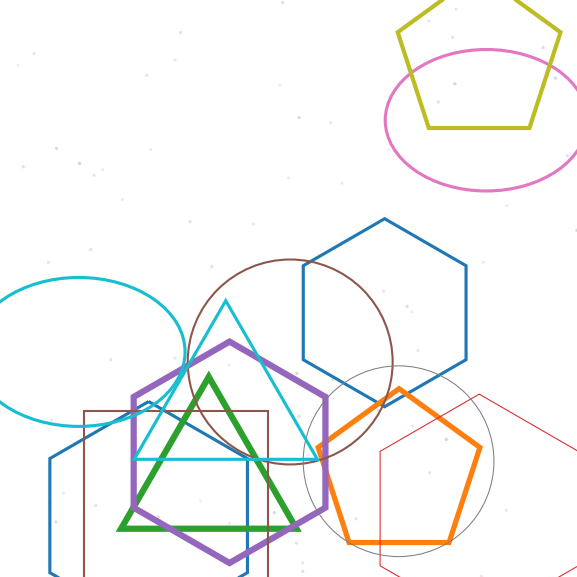[{"shape": "hexagon", "thickness": 1.5, "radius": 0.81, "center": [0.666, 0.458]}, {"shape": "hexagon", "thickness": 1.5, "radius": 0.99, "center": [0.257, 0.106]}, {"shape": "pentagon", "thickness": 2.5, "radius": 0.74, "center": [0.691, 0.179]}, {"shape": "triangle", "thickness": 3, "radius": 0.88, "center": [0.362, 0.171]}, {"shape": "hexagon", "thickness": 0.5, "radius": 0.99, "center": [0.83, 0.118]}, {"shape": "hexagon", "thickness": 3, "radius": 0.96, "center": [0.397, 0.216]}, {"shape": "square", "thickness": 1, "radius": 0.8, "center": [0.304, 0.129]}, {"shape": "circle", "thickness": 1, "radius": 0.89, "center": [0.502, 0.372]}, {"shape": "oval", "thickness": 1.5, "radius": 0.87, "center": [0.842, 0.791]}, {"shape": "circle", "thickness": 0.5, "radius": 0.83, "center": [0.69, 0.2]}, {"shape": "pentagon", "thickness": 2, "radius": 0.74, "center": [0.83, 0.897]}, {"shape": "oval", "thickness": 1.5, "radius": 0.92, "center": [0.136, 0.39]}, {"shape": "triangle", "thickness": 1.5, "radius": 0.92, "center": [0.391, 0.295]}]